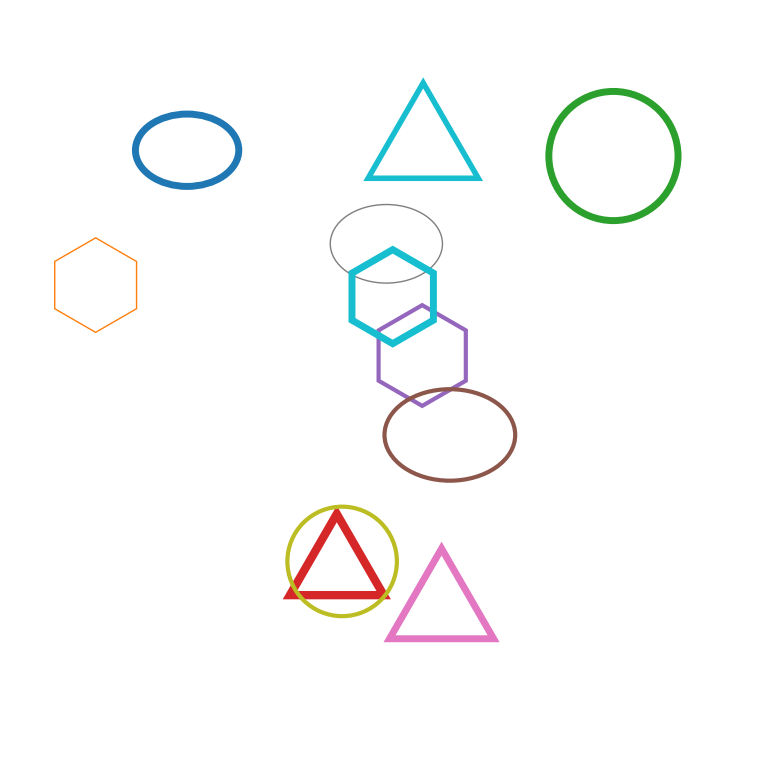[{"shape": "oval", "thickness": 2.5, "radius": 0.34, "center": [0.243, 0.805]}, {"shape": "hexagon", "thickness": 0.5, "radius": 0.31, "center": [0.124, 0.63]}, {"shape": "circle", "thickness": 2.5, "radius": 0.42, "center": [0.797, 0.797]}, {"shape": "triangle", "thickness": 3, "radius": 0.35, "center": [0.437, 0.262]}, {"shape": "hexagon", "thickness": 1.5, "radius": 0.33, "center": [0.548, 0.538]}, {"shape": "oval", "thickness": 1.5, "radius": 0.42, "center": [0.584, 0.435]}, {"shape": "triangle", "thickness": 2.5, "radius": 0.39, "center": [0.573, 0.209]}, {"shape": "oval", "thickness": 0.5, "radius": 0.36, "center": [0.502, 0.683]}, {"shape": "circle", "thickness": 1.5, "radius": 0.36, "center": [0.444, 0.271]}, {"shape": "hexagon", "thickness": 2.5, "radius": 0.31, "center": [0.51, 0.615]}, {"shape": "triangle", "thickness": 2, "radius": 0.41, "center": [0.55, 0.81]}]